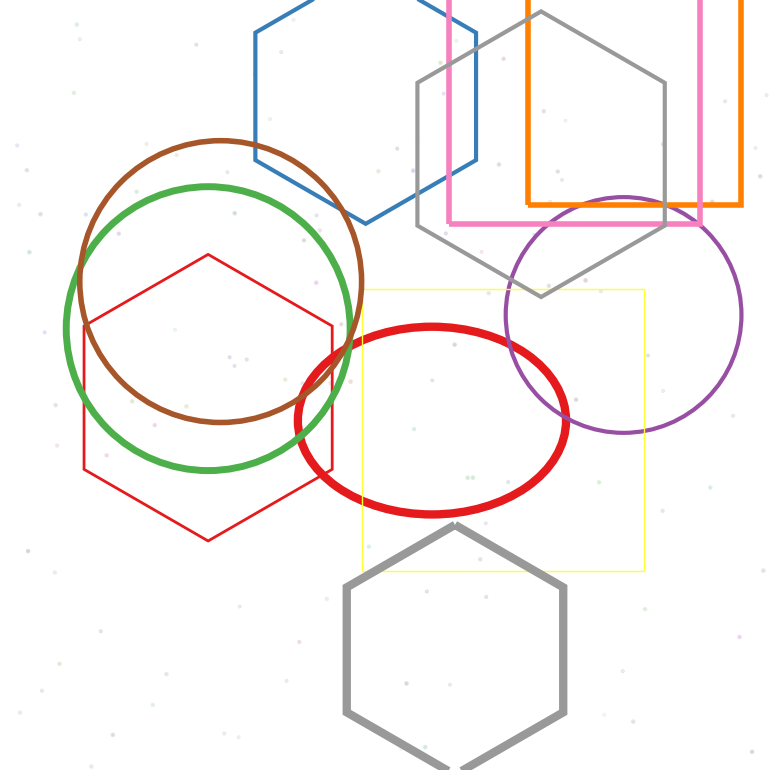[{"shape": "oval", "thickness": 3, "radius": 0.87, "center": [0.561, 0.454]}, {"shape": "hexagon", "thickness": 1, "radius": 0.93, "center": [0.27, 0.484]}, {"shape": "hexagon", "thickness": 1.5, "radius": 0.83, "center": [0.475, 0.875]}, {"shape": "circle", "thickness": 2.5, "radius": 0.92, "center": [0.27, 0.573]}, {"shape": "circle", "thickness": 1.5, "radius": 0.77, "center": [0.81, 0.591]}, {"shape": "square", "thickness": 2, "radius": 0.69, "center": [0.824, 0.872]}, {"shape": "square", "thickness": 0.5, "radius": 0.92, "center": [0.653, 0.441]}, {"shape": "circle", "thickness": 2, "radius": 0.92, "center": [0.287, 0.634]}, {"shape": "square", "thickness": 2, "radius": 0.81, "center": [0.746, 0.872]}, {"shape": "hexagon", "thickness": 3, "radius": 0.81, "center": [0.591, 0.156]}, {"shape": "hexagon", "thickness": 1.5, "radius": 0.93, "center": [0.703, 0.8]}]